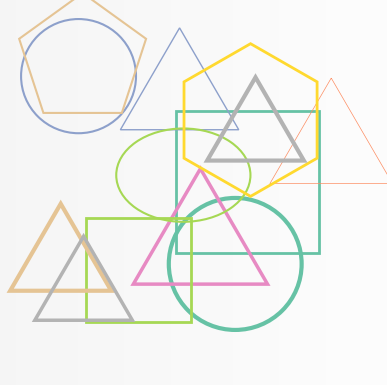[{"shape": "circle", "thickness": 3, "radius": 0.86, "center": [0.607, 0.314]}, {"shape": "square", "thickness": 2, "radius": 0.92, "center": [0.639, 0.528]}, {"shape": "triangle", "thickness": 0.5, "radius": 0.91, "center": [0.855, 0.614]}, {"shape": "triangle", "thickness": 1, "radius": 0.88, "center": [0.463, 0.751]}, {"shape": "circle", "thickness": 1.5, "radius": 0.74, "center": [0.203, 0.802]}, {"shape": "triangle", "thickness": 2.5, "radius": 1.0, "center": [0.517, 0.362]}, {"shape": "square", "thickness": 2, "radius": 0.68, "center": [0.357, 0.299]}, {"shape": "oval", "thickness": 1.5, "radius": 0.87, "center": [0.473, 0.545]}, {"shape": "hexagon", "thickness": 2, "radius": 0.99, "center": [0.647, 0.688]}, {"shape": "triangle", "thickness": 3, "radius": 0.75, "center": [0.157, 0.32]}, {"shape": "pentagon", "thickness": 1.5, "radius": 0.86, "center": [0.213, 0.846]}, {"shape": "triangle", "thickness": 2.5, "radius": 0.73, "center": [0.216, 0.241]}, {"shape": "triangle", "thickness": 3, "radius": 0.72, "center": [0.659, 0.655]}]